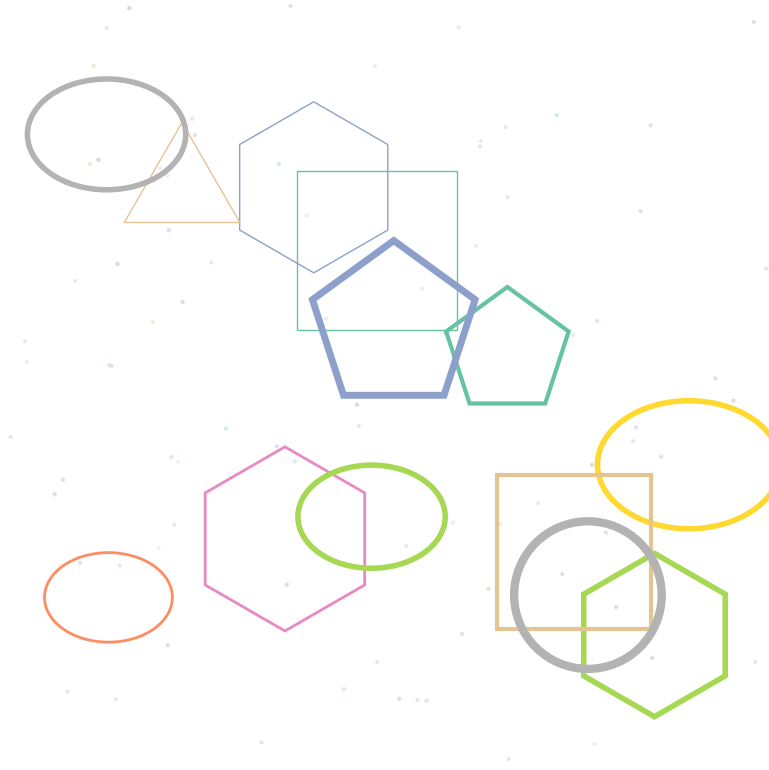[{"shape": "square", "thickness": 0.5, "radius": 0.52, "center": [0.49, 0.674]}, {"shape": "pentagon", "thickness": 1.5, "radius": 0.42, "center": [0.659, 0.544]}, {"shape": "oval", "thickness": 1, "radius": 0.42, "center": [0.141, 0.224]}, {"shape": "pentagon", "thickness": 2.5, "radius": 0.56, "center": [0.511, 0.577]}, {"shape": "hexagon", "thickness": 0.5, "radius": 0.56, "center": [0.407, 0.757]}, {"shape": "hexagon", "thickness": 1, "radius": 0.6, "center": [0.37, 0.3]}, {"shape": "oval", "thickness": 2, "radius": 0.48, "center": [0.483, 0.329]}, {"shape": "hexagon", "thickness": 2, "radius": 0.53, "center": [0.85, 0.175]}, {"shape": "oval", "thickness": 2, "radius": 0.59, "center": [0.895, 0.396]}, {"shape": "triangle", "thickness": 0.5, "radius": 0.43, "center": [0.236, 0.754]}, {"shape": "square", "thickness": 1.5, "radius": 0.5, "center": [0.746, 0.283]}, {"shape": "circle", "thickness": 3, "radius": 0.48, "center": [0.763, 0.227]}, {"shape": "oval", "thickness": 2, "radius": 0.51, "center": [0.138, 0.825]}]